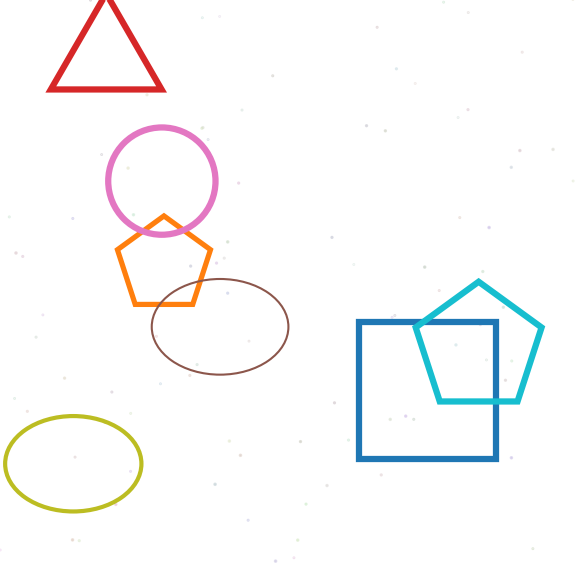[{"shape": "square", "thickness": 3, "radius": 0.59, "center": [0.74, 0.323]}, {"shape": "pentagon", "thickness": 2.5, "radius": 0.42, "center": [0.284, 0.541]}, {"shape": "triangle", "thickness": 3, "radius": 0.55, "center": [0.184, 0.9]}, {"shape": "oval", "thickness": 1, "radius": 0.59, "center": [0.381, 0.433]}, {"shape": "circle", "thickness": 3, "radius": 0.46, "center": [0.28, 0.686]}, {"shape": "oval", "thickness": 2, "radius": 0.59, "center": [0.127, 0.196]}, {"shape": "pentagon", "thickness": 3, "radius": 0.57, "center": [0.829, 0.397]}]